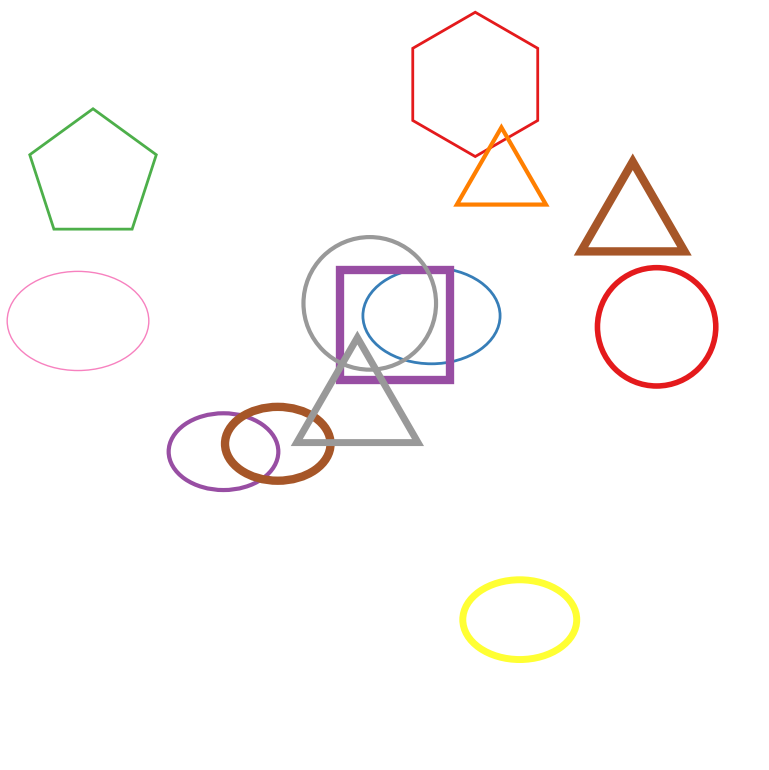[{"shape": "hexagon", "thickness": 1, "radius": 0.47, "center": [0.617, 0.89]}, {"shape": "circle", "thickness": 2, "radius": 0.38, "center": [0.853, 0.576]}, {"shape": "oval", "thickness": 1, "radius": 0.45, "center": [0.56, 0.59]}, {"shape": "pentagon", "thickness": 1, "radius": 0.43, "center": [0.121, 0.772]}, {"shape": "oval", "thickness": 1.5, "radius": 0.36, "center": [0.29, 0.413]}, {"shape": "square", "thickness": 3, "radius": 0.36, "center": [0.513, 0.578]}, {"shape": "triangle", "thickness": 1.5, "radius": 0.33, "center": [0.651, 0.768]}, {"shape": "oval", "thickness": 2.5, "radius": 0.37, "center": [0.675, 0.195]}, {"shape": "oval", "thickness": 3, "radius": 0.34, "center": [0.361, 0.424]}, {"shape": "triangle", "thickness": 3, "radius": 0.39, "center": [0.822, 0.712]}, {"shape": "oval", "thickness": 0.5, "radius": 0.46, "center": [0.101, 0.583]}, {"shape": "circle", "thickness": 1.5, "radius": 0.43, "center": [0.48, 0.606]}, {"shape": "triangle", "thickness": 2.5, "radius": 0.45, "center": [0.464, 0.471]}]